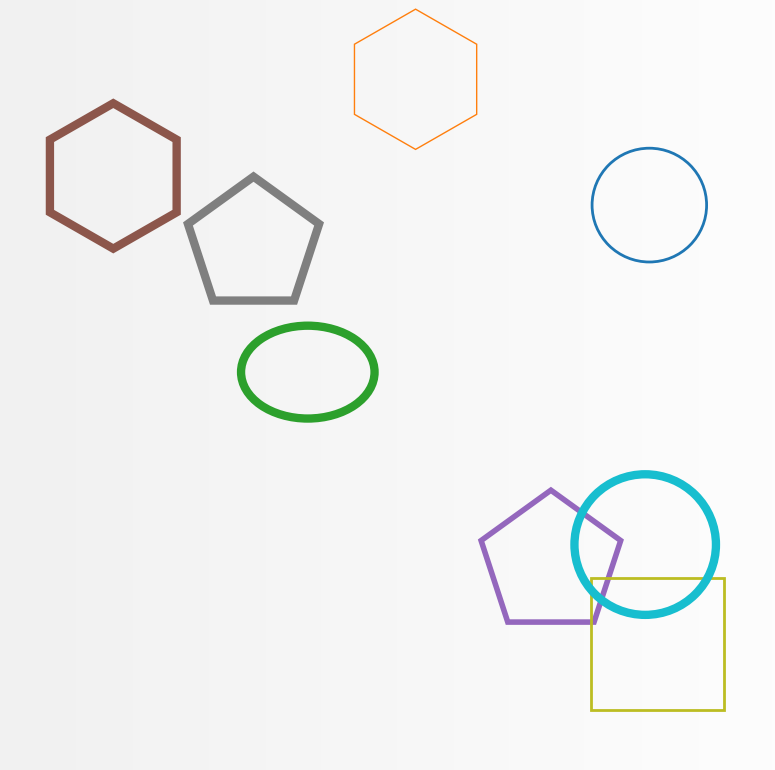[{"shape": "circle", "thickness": 1, "radius": 0.37, "center": [0.838, 0.734]}, {"shape": "hexagon", "thickness": 0.5, "radius": 0.46, "center": [0.536, 0.897]}, {"shape": "oval", "thickness": 3, "radius": 0.43, "center": [0.397, 0.517]}, {"shape": "pentagon", "thickness": 2, "radius": 0.47, "center": [0.711, 0.269]}, {"shape": "hexagon", "thickness": 3, "radius": 0.47, "center": [0.146, 0.771]}, {"shape": "pentagon", "thickness": 3, "radius": 0.44, "center": [0.327, 0.682]}, {"shape": "square", "thickness": 1, "radius": 0.43, "center": [0.848, 0.164]}, {"shape": "circle", "thickness": 3, "radius": 0.46, "center": [0.833, 0.293]}]